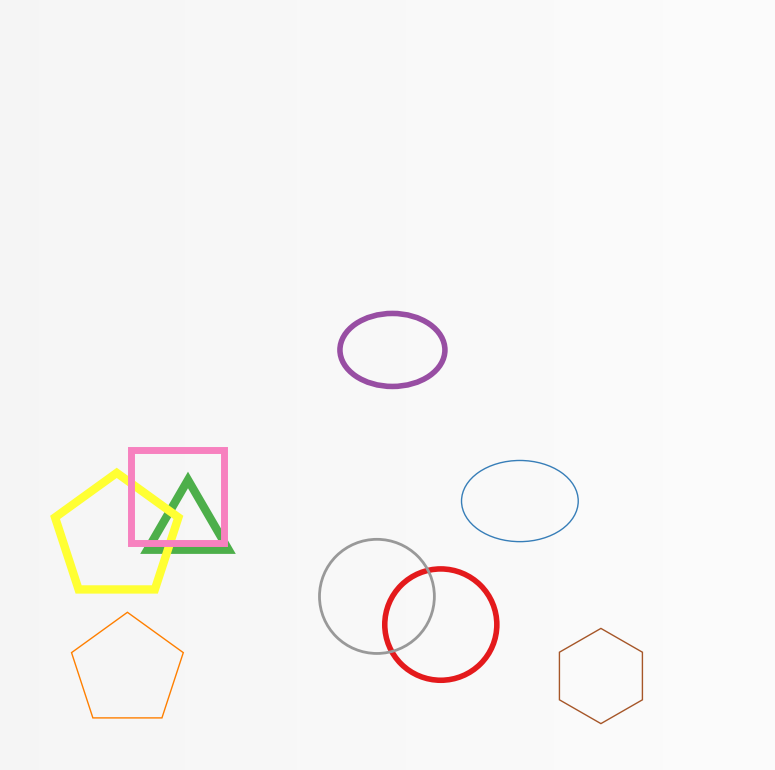[{"shape": "circle", "thickness": 2, "radius": 0.36, "center": [0.569, 0.189]}, {"shape": "oval", "thickness": 0.5, "radius": 0.38, "center": [0.671, 0.349]}, {"shape": "triangle", "thickness": 3, "radius": 0.3, "center": [0.243, 0.316]}, {"shape": "oval", "thickness": 2, "radius": 0.34, "center": [0.506, 0.546]}, {"shape": "pentagon", "thickness": 0.5, "radius": 0.38, "center": [0.164, 0.129]}, {"shape": "pentagon", "thickness": 3, "radius": 0.42, "center": [0.151, 0.302]}, {"shape": "hexagon", "thickness": 0.5, "radius": 0.31, "center": [0.775, 0.122]}, {"shape": "square", "thickness": 2.5, "radius": 0.3, "center": [0.23, 0.355]}, {"shape": "circle", "thickness": 1, "radius": 0.37, "center": [0.486, 0.225]}]